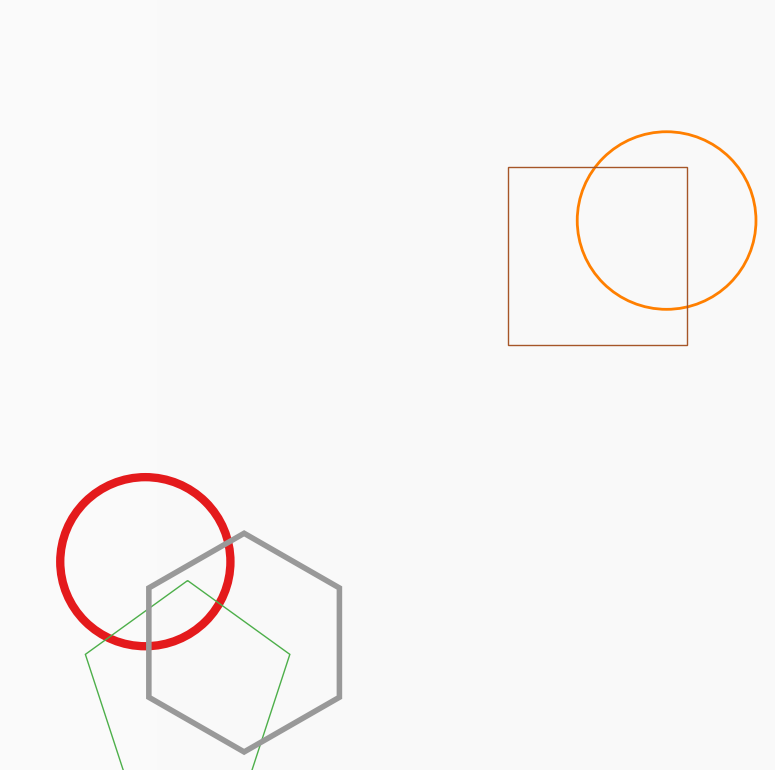[{"shape": "circle", "thickness": 3, "radius": 0.55, "center": [0.188, 0.271]}, {"shape": "pentagon", "thickness": 0.5, "radius": 0.69, "center": [0.242, 0.107]}, {"shape": "circle", "thickness": 1, "radius": 0.58, "center": [0.86, 0.714]}, {"shape": "square", "thickness": 0.5, "radius": 0.58, "center": [0.771, 0.668]}, {"shape": "hexagon", "thickness": 2, "radius": 0.71, "center": [0.315, 0.165]}]